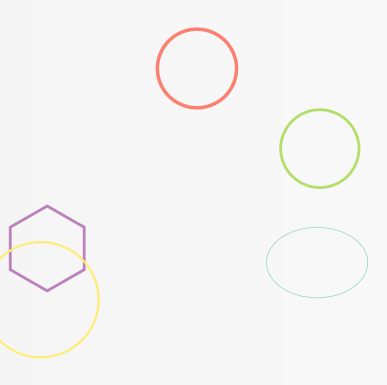[{"shape": "oval", "thickness": 0.5, "radius": 0.65, "center": [0.818, 0.318]}, {"shape": "circle", "thickness": 2.5, "radius": 0.51, "center": [0.508, 0.822]}, {"shape": "circle", "thickness": 2, "radius": 0.51, "center": [0.825, 0.614]}, {"shape": "hexagon", "thickness": 2, "radius": 0.55, "center": [0.122, 0.355]}, {"shape": "circle", "thickness": 1.5, "radius": 0.75, "center": [0.105, 0.222]}]